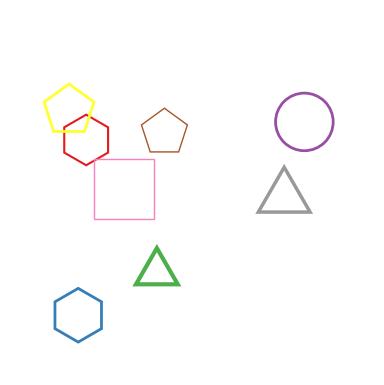[{"shape": "hexagon", "thickness": 1.5, "radius": 0.33, "center": [0.224, 0.636]}, {"shape": "hexagon", "thickness": 2, "radius": 0.35, "center": [0.203, 0.181]}, {"shape": "triangle", "thickness": 3, "radius": 0.31, "center": [0.407, 0.293]}, {"shape": "circle", "thickness": 2, "radius": 0.37, "center": [0.791, 0.683]}, {"shape": "pentagon", "thickness": 2, "radius": 0.34, "center": [0.179, 0.714]}, {"shape": "pentagon", "thickness": 1, "radius": 0.31, "center": [0.427, 0.656]}, {"shape": "square", "thickness": 1, "radius": 0.39, "center": [0.322, 0.51]}, {"shape": "triangle", "thickness": 2.5, "radius": 0.39, "center": [0.738, 0.488]}]